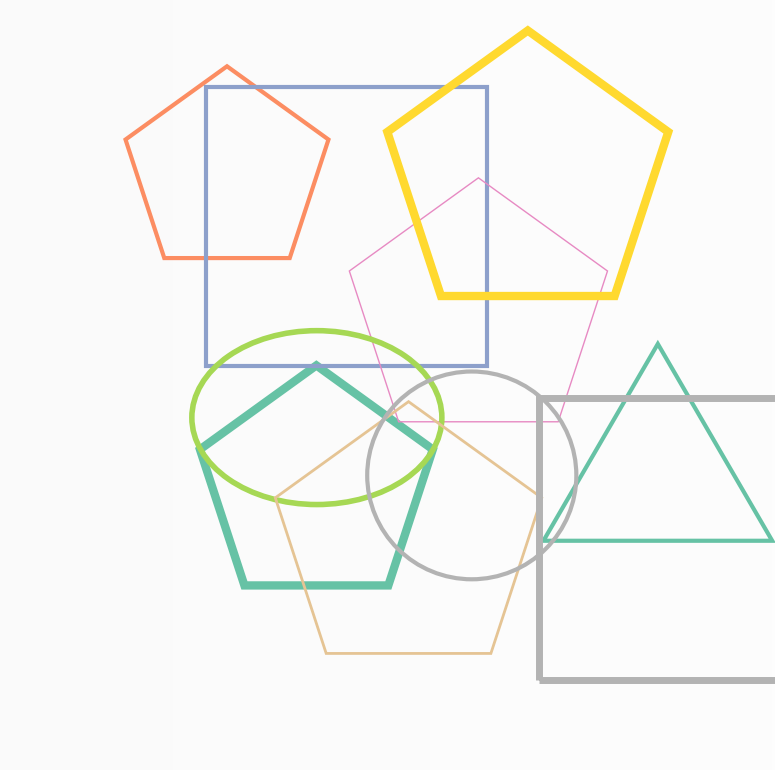[{"shape": "triangle", "thickness": 1.5, "radius": 0.85, "center": [0.849, 0.383]}, {"shape": "pentagon", "thickness": 3, "radius": 0.79, "center": [0.408, 0.367]}, {"shape": "pentagon", "thickness": 1.5, "radius": 0.69, "center": [0.293, 0.776]}, {"shape": "square", "thickness": 1.5, "radius": 0.91, "center": [0.447, 0.705]}, {"shape": "pentagon", "thickness": 0.5, "radius": 0.88, "center": [0.617, 0.594]}, {"shape": "oval", "thickness": 2, "radius": 0.81, "center": [0.409, 0.458]}, {"shape": "pentagon", "thickness": 3, "radius": 0.95, "center": [0.681, 0.77]}, {"shape": "pentagon", "thickness": 1, "radius": 0.9, "center": [0.527, 0.298]}, {"shape": "circle", "thickness": 1.5, "radius": 0.67, "center": [0.609, 0.383]}, {"shape": "square", "thickness": 2.5, "radius": 0.92, "center": [0.878, 0.3]}]